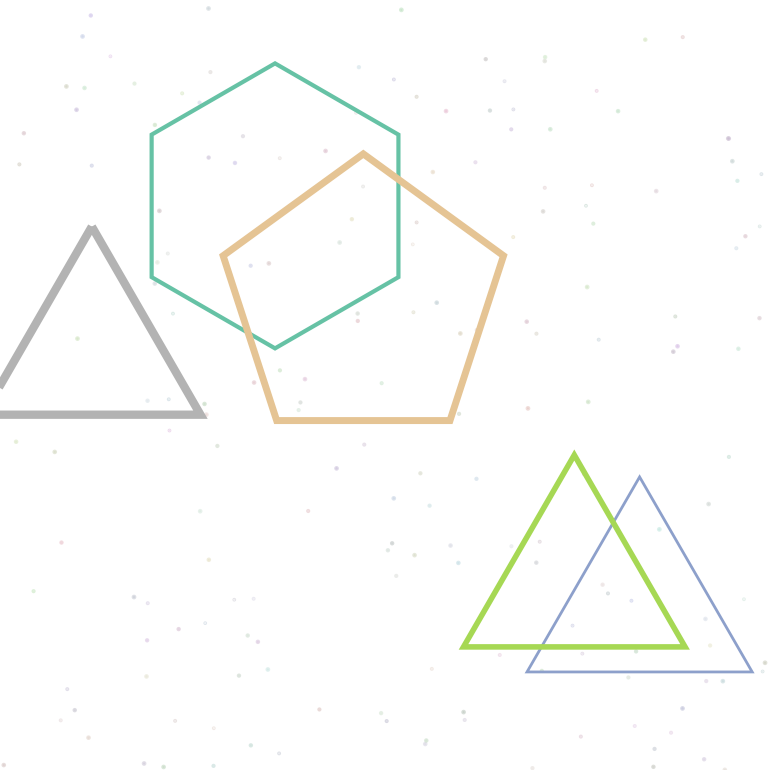[{"shape": "hexagon", "thickness": 1.5, "radius": 0.93, "center": [0.357, 0.733]}, {"shape": "triangle", "thickness": 1, "radius": 0.84, "center": [0.831, 0.212]}, {"shape": "triangle", "thickness": 2, "radius": 0.83, "center": [0.746, 0.243]}, {"shape": "pentagon", "thickness": 2.5, "radius": 0.96, "center": [0.472, 0.609]}, {"shape": "triangle", "thickness": 3, "radius": 0.81, "center": [0.119, 0.543]}]